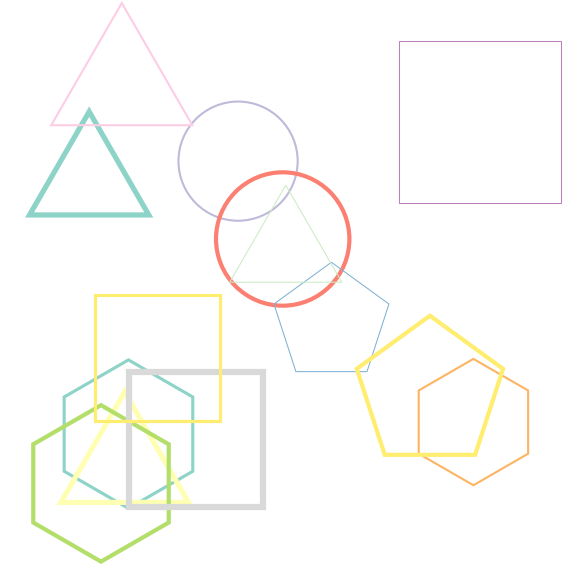[{"shape": "triangle", "thickness": 2.5, "radius": 0.6, "center": [0.154, 0.687]}, {"shape": "hexagon", "thickness": 1.5, "radius": 0.64, "center": [0.222, 0.247]}, {"shape": "triangle", "thickness": 2.5, "radius": 0.64, "center": [0.216, 0.193]}, {"shape": "circle", "thickness": 1, "radius": 0.52, "center": [0.412, 0.72]}, {"shape": "circle", "thickness": 2, "radius": 0.58, "center": [0.49, 0.585]}, {"shape": "pentagon", "thickness": 0.5, "radius": 0.52, "center": [0.574, 0.44]}, {"shape": "hexagon", "thickness": 1, "radius": 0.55, "center": [0.82, 0.268]}, {"shape": "hexagon", "thickness": 2, "radius": 0.68, "center": [0.175, 0.162]}, {"shape": "triangle", "thickness": 1, "radius": 0.71, "center": [0.211, 0.853]}, {"shape": "square", "thickness": 3, "radius": 0.58, "center": [0.34, 0.238]}, {"shape": "square", "thickness": 0.5, "radius": 0.7, "center": [0.831, 0.787]}, {"shape": "triangle", "thickness": 0.5, "radius": 0.56, "center": [0.495, 0.567]}, {"shape": "square", "thickness": 1.5, "radius": 0.54, "center": [0.273, 0.379]}, {"shape": "pentagon", "thickness": 2, "radius": 0.67, "center": [0.744, 0.319]}]